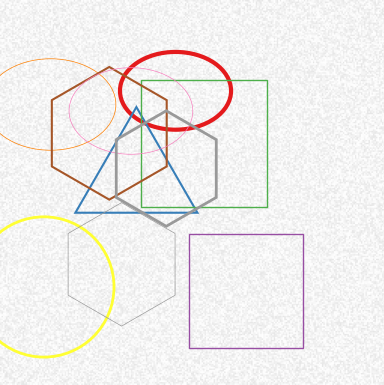[{"shape": "oval", "thickness": 3, "radius": 0.72, "center": [0.456, 0.764]}, {"shape": "triangle", "thickness": 1.5, "radius": 0.91, "center": [0.354, 0.539]}, {"shape": "square", "thickness": 1, "radius": 0.82, "center": [0.53, 0.628]}, {"shape": "square", "thickness": 1, "radius": 0.74, "center": [0.638, 0.245]}, {"shape": "oval", "thickness": 0.5, "radius": 0.85, "center": [0.131, 0.729]}, {"shape": "circle", "thickness": 2, "radius": 0.91, "center": [0.114, 0.255]}, {"shape": "hexagon", "thickness": 1.5, "radius": 0.86, "center": [0.284, 0.654]}, {"shape": "oval", "thickness": 0.5, "radius": 0.8, "center": [0.34, 0.712]}, {"shape": "hexagon", "thickness": 2, "radius": 0.75, "center": [0.432, 0.562]}, {"shape": "hexagon", "thickness": 0.5, "radius": 0.8, "center": [0.316, 0.313]}]